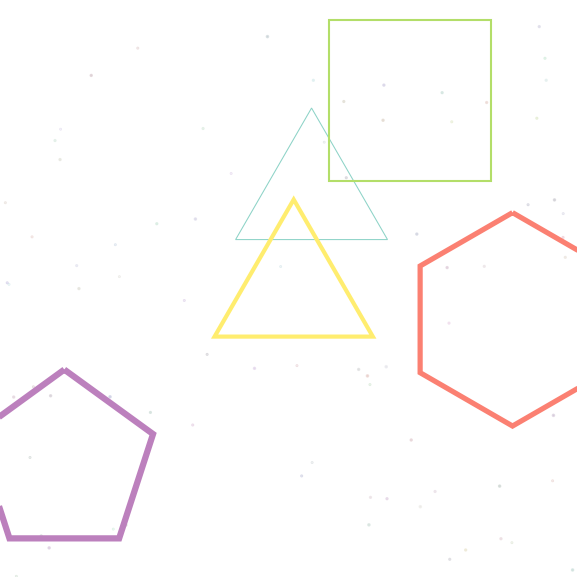[{"shape": "triangle", "thickness": 0.5, "radius": 0.76, "center": [0.539, 0.66]}, {"shape": "hexagon", "thickness": 2.5, "radius": 0.92, "center": [0.888, 0.446]}, {"shape": "square", "thickness": 1, "radius": 0.7, "center": [0.71, 0.825]}, {"shape": "pentagon", "thickness": 3, "radius": 0.81, "center": [0.111, 0.198]}, {"shape": "triangle", "thickness": 2, "radius": 0.79, "center": [0.509, 0.495]}]